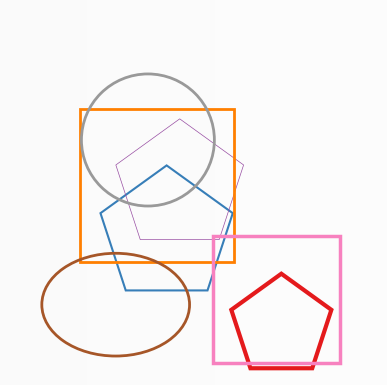[{"shape": "pentagon", "thickness": 3, "radius": 0.68, "center": [0.726, 0.153]}, {"shape": "pentagon", "thickness": 1.5, "radius": 0.9, "center": [0.43, 0.391]}, {"shape": "pentagon", "thickness": 0.5, "radius": 0.87, "center": [0.464, 0.518]}, {"shape": "square", "thickness": 2, "radius": 0.99, "center": [0.405, 0.518]}, {"shape": "oval", "thickness": 2, "radius": 0.95, "center": [0.299, 0.209]}, {"shape": "square", "thickness": 2.5, "radius": 0.82, "center": [0.713, 0.222]}, {"shape": "circle", "thickness": 2, "radius": 0.86, "center": [0.382, 0.636]}]